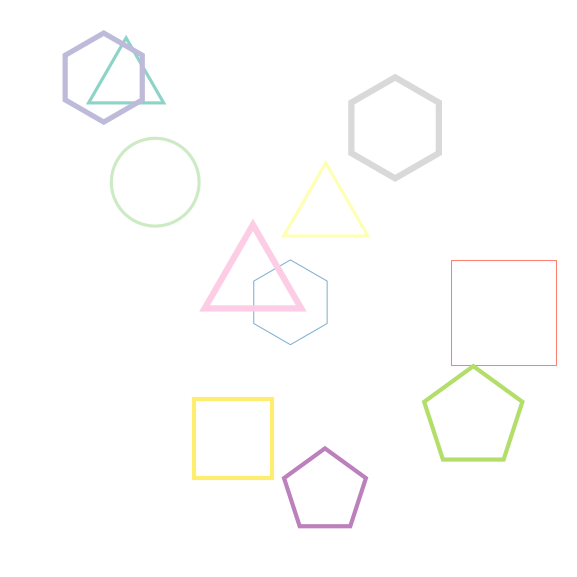[{"shape": "triangle", "thickness": 1.5, "radius": 0.38, "center": [0.218, 0.858]}, {"shape": "triangle", "thickness": 1.5, "radius": 0.42, "center": [0.564, 0.633]}, {"shape": "hexagon", "thickness": 2.5, "radius": 0.39, "center": [0.18, 0.865]}, {"shape": "square", "thickness": 0.5, "radius": 0.46, "center": [0.872, 0.458]}, {"shape": "hexagon", "thickness": 0.5, "radius": 0.37, "center": [0.503, 0.476]}, {"shape": "pentagon", "thickness": 2, "radius": 0.45, "center": [0.82, 0.276]}, {"shape": "triangle", "thickness": 3, "radius": 0.48, "center": [0.438, 0.513]}, {"shape": "hexagon", "thickness": 3, "radius": 0.44, "center": [0.684, 0.778]}, {"shape": "pentagon", "thickness": 2, "radius": 0.37, "center": [0.563, 0.148]}, {"shape": "circle", "thickness": 1.5, "radius": 0.38, "center": [0.269, 0.684]}, {"shape": "square", "thickness": 2, "radius": 0.34, "center": [0.404, 0.24]}]